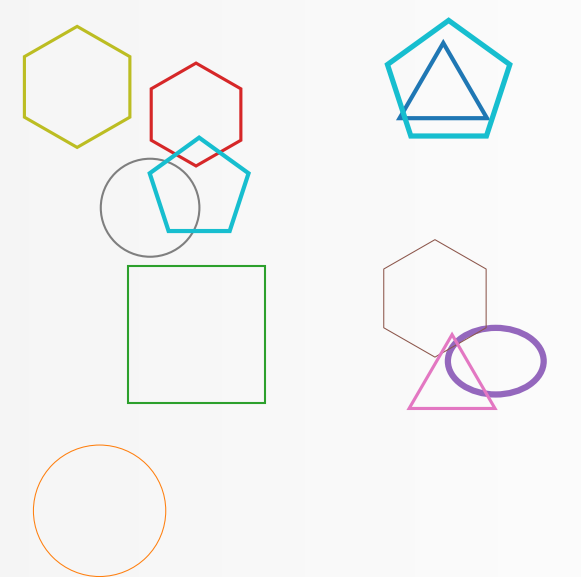[{"shape": "triangle", "thickness": 2, "radius": 0.43, "center": [0.763, 0.838]}, {"shape": "circle", "thickness": 0.5, "radius": 0.57, "center": [0.171, 0.115]}, {"shape": "square", "thickness": 1, "radius": 0.59, "center": [0.338, 0.42]}, {"shape": "hexagon", "thickness": 1.5, "radius": 0.45, "center": [0.337, 0.801]}, {"shape": "oval", "thickness": 3, "radius": 0.41, "center": [0.853, 0.374]}, {"shape": "hexagon", "thickness": 0.5, "radius": 0.51, "center": [0.748, 0.482]}, {"shape": "triangle", "thickness": 1.5, "radius": 0.43, "center": [0.778, 0.334]}, {"shape": "circle", "thickness": 1, "radius": 0.42, "center": [0.258, 0.639]}, {"shape": "hexagon", "thickness": 1.5, "radius": 0.52, "center": [0.133, 0.849]}, {"shape": "pentagon", "thickness": 2.5, "radius": 0.55, "center": [0.772, 0.853]}, {"shape": "pentagon", "thickness": 2, "radius": 0.45, "center": [0.343, 0.671]}]